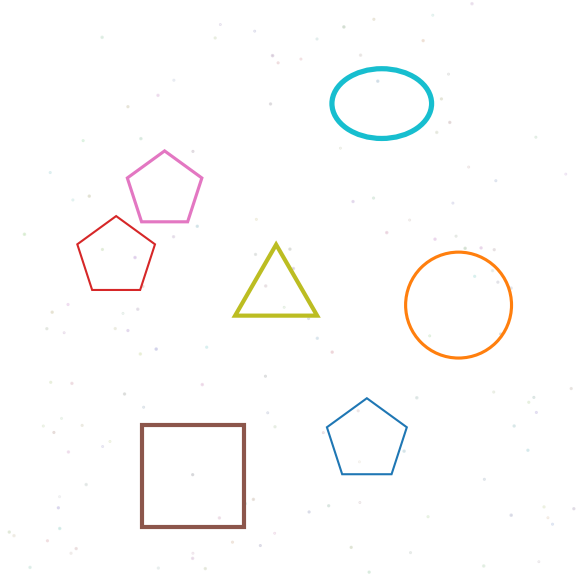[{"shape": "pentagon", "thickness": 1, "radius": 0.36, "center": [0.635, 0.237]}, {"shape": "circle", "thickness": 1.5, "radius": 0.46, "center": [0.794, 0.471]}, {"shape": "pentagon", "thickness": 1, "radius": 0.35, "center": [0.201, 0.554]}, {"shape": "square", "thickness": 2, "radius": 0.44, "center": [0.334, 0.175]}, {"shape": "pentagon", "thickness": 1.5, "radius": 0.34, "center": [0.285, 0.67]}, {"shape": "triangle", "thickness": 2, "radius": 0.41, "center": [0.478, 0.494]}, {"shape": "oval", "thickness": 2.5, "radius": 0.43, "center": [0.661, 0.82]}]